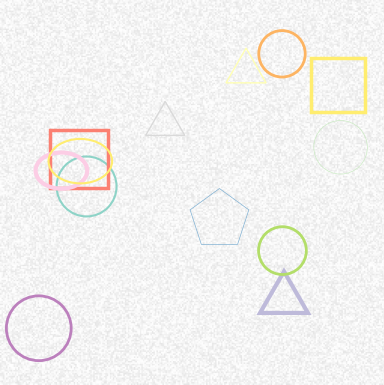[{"shape": "circle", "thickness": 1.5, "radius": 0.39, "center": [0.225, 0.516]}, {"shape": "triangle", "thickness": 1, "radius": 0.3, "center": [0.639, 0.815]}, {"shape": "triangle", "thickness": 3, "radius": 0.36, "center": [0.738, 0.223]}, {"shape": "square", "thickness": 2.5, "radius": 0.38, "center": [0.205, 0.588]}, {"shape": "pentagon", "thickness": 0.5, "radius": 0.4, "center": [0.57, 0.43]}, {"shape": "circle", "thickness": 2, "radius": 0.3, "center": [0.732, 0.86]}, {"shape": "circle", "thickness": 2, "radius": 0.31, "center": [0.734, 0.349]}, {"shape": "oval", "thickness": 3, "radius": 0.34, "center": [0.159, 0.557]}, {"shape": "triangle", "thickness": 1, "radius": 0.29, "center": [0.429, 0.678]}, {"shape": "circle", "thickness": 2, "radius": 0.42, "center": [0.101, 0.147]}, {"shape": "circle", "thickness": 0.5, "radius": 0.35, "center": [0.885, 0.617]}, {"shape": "square", "thickness": 2.5, "radius": 0.35, "center": [0.879, 0.779]}, {"shape": "oval", "thickness": 1.5, "radius": 0.41, "center": [0.209, 0.581]}]